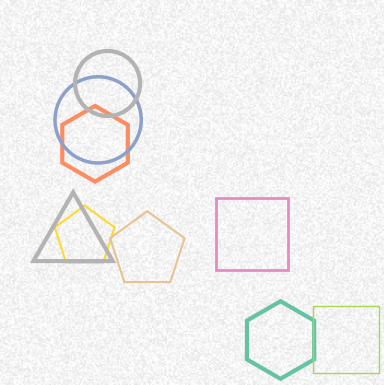[{"shape": "hexagon", "thickness": 3, "radius": 0.5, "center": [0.729, 0.117]}, {"shape": "hexagon", "thickness": 3, "radius": 0.49, "center": [0.247, 0.627]}, {"shape": "circle", "thickness": 2.5, "radius": 0.56, "center": [0.255, 0.689]}, {"shape": "square", "thickness": 2, "radius": 0.47, "center": [0.656, 0.392]}, {"shape": "square", "thickness": 1, "radius": 0.43, "center": [0.899, 0.119]}, {"shape": "pentagon", "thickness": 1.5, "radius": 0.41, "center": [0.22, 0.384]}, {"shape": "pentagon", "thickness": 1.5, "radius": 0.51, "center": [0.383, 0.35]}, {"shape": "circle", "thickness": 3, "radius": 0.42, "center": [0.28, 0.783]}, {"shape": "triangle", "thickness": 3, "radius": 0.6, "center": [0.19, 0.381]}]